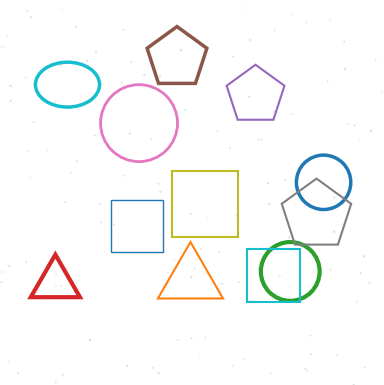[{"shape": "circle", "thickness": 2.5, "radius": 0.35, "center": [0.84, 0.526]}, {"shape": "square", "thickness": 1, "radius": 0.34, "center": [0.355, 0.412]}, {"shape": "triangle", "thickness": 1.5, "radius": 0.49, "center": [0.495, 0.274]}, {"shape": "circle", "thickness": 3, "radius": 0.38, "center": [0.754, 0.295]}, {"shape": "triangle", "thickness": 3, "radius": 0.37, "center": [0.144, 0.265]}, {"shape": "pentagon", "thickness": 1.5, "radius": 0.39, "center": [0.664, 0.753]}, {"shape": "pentagon", "thickness": 2.5, "radius": 0.41, "center": [0.46, 0.849]}, {"shape": "circle", "thickness": 2, "radius": 0.5, "center": [0.361, 0.68]}, {"shape": "pentagon", "thickness": 1.5, "radius": 0.47, "center": [0.822, 0.441]}, {"shape": "square", "thickness": 1.5, "radius": 0.43, "center": [0.532, 0.47]}, {"shape": "oval", "thickness": 2.5, "radius": 0.42, "center": [0.175, 0.78]}, {"shape": "square", "thickness": 1.5, "radius": 0.34, "center": [0.709, 0.285]}]